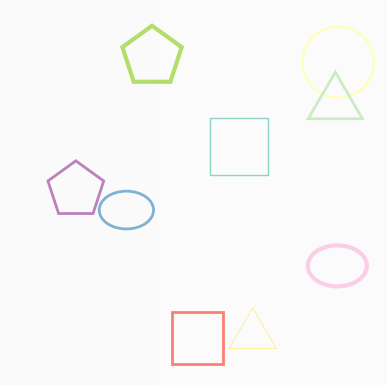[{"shape": "square", "thickness": 1, "radius": 0.37, "center": [0.616, 0.62]}, {"shape": "circle", "thickness": 1.5, "radius": 0.46, "center": [0.873, 0.839]}, {"shape": "square", "thickness": 2, "radius": 0.33, "center": [0.509, 0.122]}, {"shape": "oval", "thickness": 2, "radius": 0.35, "center": [0.326, 0.454]}, {"shape": "pentagon", "thickness": 3, "radius": 0.4, "center": [0.392, 0.853]}, {"shape": "oval", "thickness": 3, "radius": 0.38, "center": [0.87, 0.309]}, {"shape": "pentagon", "thickness": 2, "radius": 0.38, "center": [0.196, 0.507]}, {"shape": "triangle", "thickness": 2, "radius": 0.4, "center": [0.865, 0.732]}, {"shape": "triangle", "thickness": 0.5, "radius": 0.35, "center": [0.652, 0.13]}]